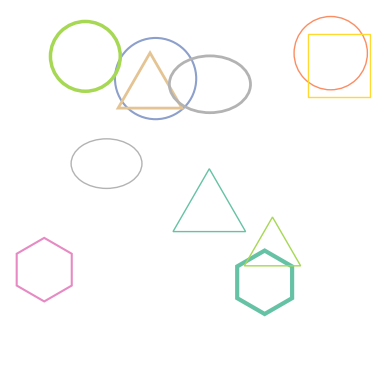[{"shape": "hexagon", "thickness": 3, "radius": 0.41, "center": [0.687, 0.267]}, {"shape": "triangle", "thickness": 1, "radius": 0.54, "center": [0.544, 0.453]}, {"shape": "circle", "thickness": 1, "radius": 0.48, "center": [0.859, 0.862]}, {"shape": "circle", "thickness": 1.5, "radius": 0.53, "center": [0.404, 0.796]}, {"shape": "hexagon", "thickness": 1.5, "radius": 0.41, "center": [0.115, 0.3]}, {"shape": "triangle", "thickness": 1, "radius": 0.42, "center": [0.708, 0.352]}, {"shape": "circle", "thickness": 2.5, "radius": 0.45, "center": [0.222, 0.854]}, {"shape": "square", "thickness": 1, "radius": 0.41, "center": [0.88, 0.829]}, {"shape": "triangle", "thickness": 2, "radius": 0.48, "center": [0.39, 0.767]}, {"shape": "oval", "thickness": 1, "radius": 0.46, "center": [0.277, 0.575]}, {"shape": "oval", "thickness": 2, "radius": 0.53, "center": [0.545, 0.781]}]